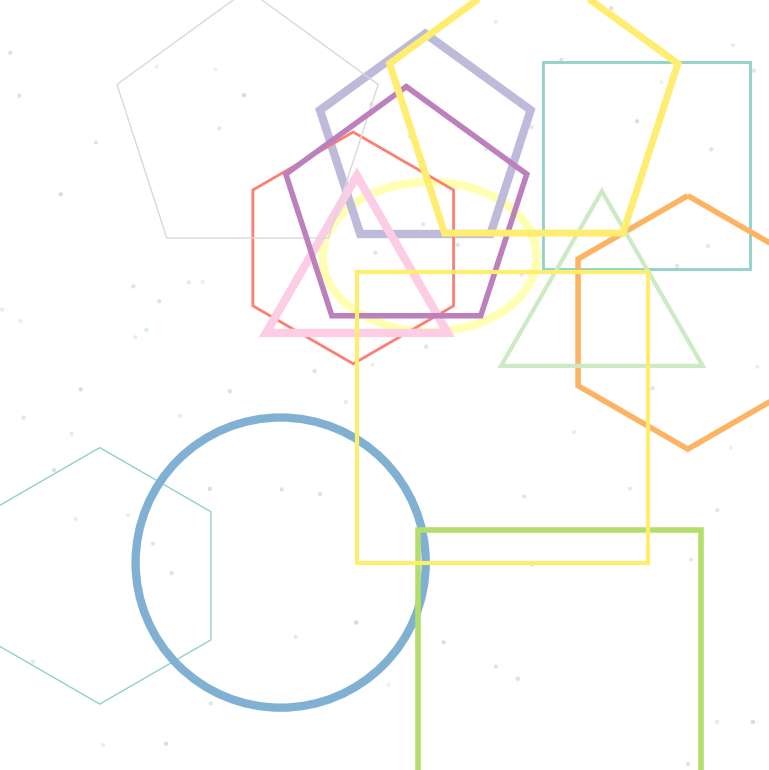[{"shape": "hexagon", "thickness": 0.5, "radius": 0.83, "center": [0.13, 0.252]}, {"shape": "square", "thickness": 1, "radius": 0.67, "center": [0.839, 0.785]}, {"shape": "oval", "thickness": 3, "radius": 0.69, "center": [0.558, 0.667]}, {"shape": "pentagon", "thickness": 3, "radius": 0.72, "center": [0.552, 0.812]}, {"shape": "hexagon", "thickness": 1, "radius": 0.75, "center": [0.459, 0.678]}, {"shape": "circle", "thickness": 3, "radius": 0.94, "center": [0.364, 0.269]}, {"shape": "hexagon", "thickness": 2, "radius": 0.82, "center": [0.893, 0.581]}, {"shape": "square", "thickness": 2, "radius": 0.92, "center": [0.727, 0.127]}, {"shape": "triangle", "thickness": 3, "radius": 0.68, "center": [0.463, 0.636]}, {"shape": "pentagon", "thickness": 0.5, "radius": 0.89, "center": [0.321, 0.835]}, {"shape": "pentagon", "thickness": 2, "radius": 0.82, "center": [0.528, 0.723]}, {"shape": "triangle", "thickness": 1.5, "radius": 0.76, "center": [0.782, 0.6]}, {"shape": "pentagon", "thickness": 2.5, "radius": 0.98, "center": [0.693, 0.857]}, {"shape": "square", "thickness": 1.5, "radius": 0.94, "center": [0.653, 0.458]}]